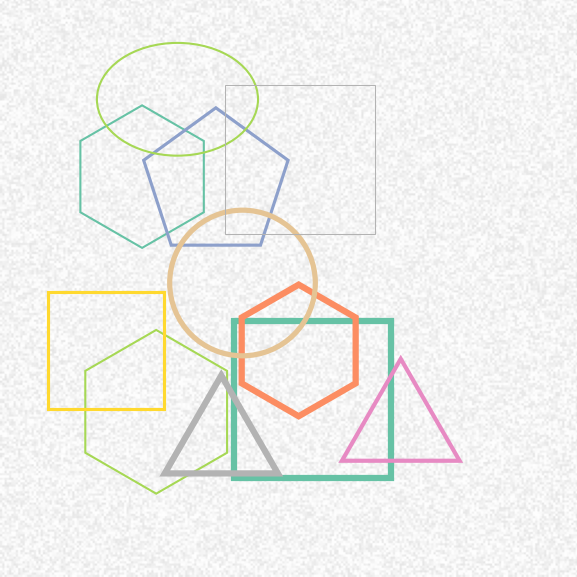[{"shape": "hexagon", "thickness": 1, "radius": 0.62, "center": [0.246, 0.693]}, {"shape": "square", "thickness": 3, "radius": 0.68, "center": [0.541, 0.307]}, {"shape": "hexagon", "thickness": 3, "radius": 0.57, "center": [0.517, 0.392]}, {"shape": "pentagon", "thickness": 1.5, "radius": 0.66, "center": [0.374, 0.681]}, {"shape": "triangle", "thickness": 2, "radius": 0.59, "center": [0.694, 0.26]}, {"shape": "oval", "thickness": 1, "radius": 0.7, "center": [0.307, 0.827]}, {"shape": "hexagon", "thickness": 1, "radius": 0.71, "center": [0.27, 0.286]}, {"shape": "square", "thickness": 1.5, "radius": 0.5, "center": [0.184, 0.392]}, {"shape": "circle", "thickness": 2.5, "radius": 0.63, "center": [0.42, 0.509]}, {"shape": "triangle", "thickness": 3, "radius": 0.57, "center": [0.383, 0.236]}, {"shape": "square", "thickness": 0.5, "radius": 0.65, "center": [0.52, 0.723]}]